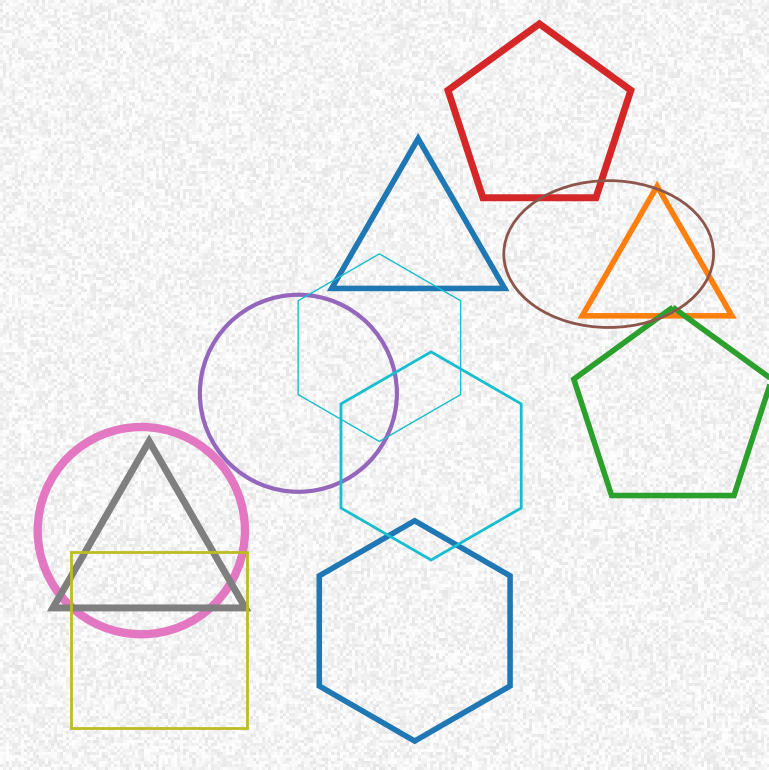[{"shape": "hexagon", "thickness": 2, "radius": 0.72, "center": [0.539, 0.181]}, {"shape": "triangle", "thickness": 2, "radius": 0.65, "center": [0.543, 0.69]}, {"shape": "triangle", "thickness": 2, "radius": 0.56, "center": [0.853, 0.646]}, {"shape": "pentagon", "thickness": 2, "radius": 0.68, "center": [0.874, 0.466]}, {"shape": "pentagon", "thickness": 2.5, "radius": 0.62, "center": [0.701, 0.844]}, {"shape": "circle", "thickness": 1.5, "radius": 0.64, "center": [0.388, 0.489]}, {"shape": "oval", "thickness": 1, "radius": 0.68, "center": [0.79, 0.67]}, {"shape": "circle", "thickness": 3, "radius": 0.67, "center": [0.184, 0.311]}, {"shape": "triangle", "thickness": 2.5, "radius": 0.72, "center": [0.194, 0.283]}, {"shape": "square", "thickness": 1, "radius": 0.57, "center": [0.206, 0.169]}, {"shape": "hexagon", "thickness": 1, "radius": 0.68, "center": [0.56, 0.408]}, {"shape": "hexagon", "thickness": 0.5, "radius": 0.61, "center": [0.493, 0.548]}]